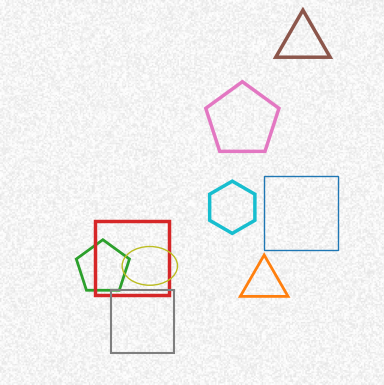[{"shape": "square", "thickness": 1, "radius": 0.48, "center": [0.782, 0.447]}, {"shape": "triangle", "thickness": 2, "radius": 0.36, "center": [0.686, 0.266]}, {"shape": "pentagon", "thickness": 2, "radius": 0.36, "center": [0.267, 0.305]}, {"shape": "square", "thickness": 2.5, "radius": 0.48, "center": [0.343, 0.33]}, {"shape": "triangle", "thickness": 2.5, "radius": 0.41, "center": [0.787, 0.892]}, {"shape": "pentagon", "thickness": 2.5, "radius": 0.5, "center": [0.63, 0.688]}, {"shape": "square", "thickness": 1.5, "radius": 0.41, "center": [0.37, 0.166]}, {"shape": "oval", "thickness": 1, "radius": 0.36, "center": [0.389, 0.309]}, {"shape": "hexagon", "thickness": 2.5, "radius": 0.34, "center": [0.603, 0.462]}]